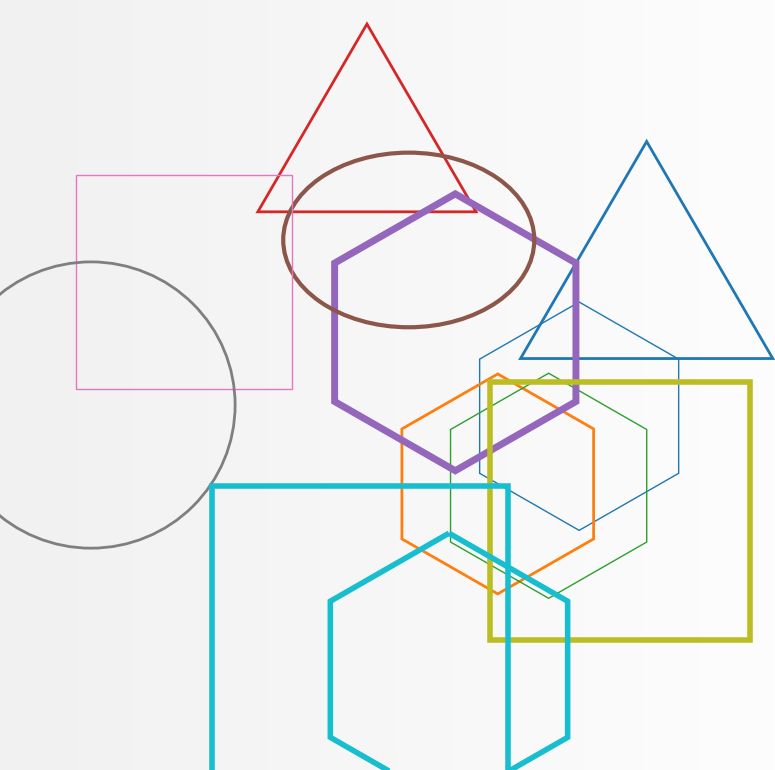[{"shape": "hexagon", "thickness": 0.5, "radius": 0.74, "center": [0.747, 0.459]}, {"shape": "triangle", "thickness": 1, "radius": 0.94, "center": [0.834, 0.628]}, {"shape": "hexagon", "thickness": 1, "radius": 0.71, "center": [0.642, 0.372]}, {"shape": "hexagon", "thickness": 0.5, "radius": 0.73, "center": [0.708, 0.369]}, {"shape": "triangle", "thickness": 1, "radius": 0.81, "center": [0.473, 0.806]}, {"shape": "hexagon", "thickness": 2.5, "radius": 0.9, "center": [0.587, 0.568]}, {"shape": "oval", "thickness": 1.5, "radius": 0.81, "center": [0.527, 0.688]}, {"shape": "square", "thickness": 0.5, "radius": 0.7, "center": [0.237, 0.634]}, {"shape": "circle", "thickness": 1, "radius": 0.93, "center": [0.117, 0.474]}, {"shape": "square", "thickness": 2, "radius": 0.84, "center": [0.8, 0.336]}, {"shape": "hexagon", "thickness": 2, "radius": 0.88, "center": [0.579, 0.131]}, {"shape": "square", "thickness": 2, "radius": 0.95, "center": [0.464, 0.177]}]